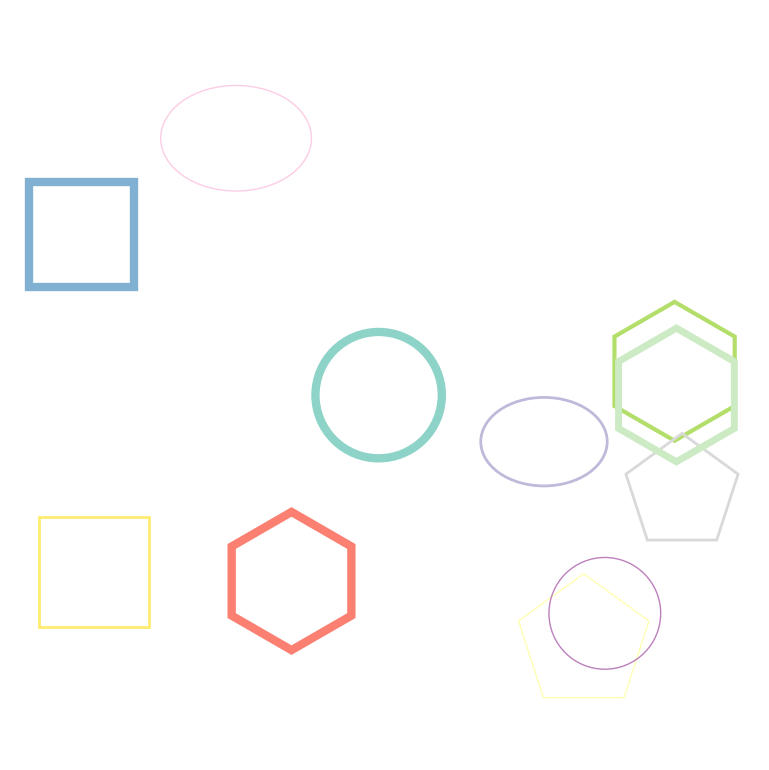[{"shape": "circle", "thickness": 3, "radius": 0.41, "center": [0.492, 0.487]}, {"shape": "pentagon", "thickness": 0.5, "radius": 0.45, "center": [0.758, 0.166]}, {"shape": "oval", "thickness": 1, "radius": 0.41, "center": [0.706, 0.426]}, {"shape": "hexagon", "thickness": 3, "radius": 0.45, "center": [0.379, 0.245]}, {"shape": "square", "thickness": 3, "radius": 0.34, "center": [0.106, 0.695]}, {"shape": "hexagon", "thickness": 1.5, "radius": 0.45, "center": [0.876, 0.518]}, {"shape": "oval", "thickness": 0.5, "radius": 0.49, "center": [0.307, 0.82]}, {"shape": "pentagon", "thickness": 1, "radius": 0.38, "center": [0.886, 0.361]}, {"shape": "circle", "thickness": 0.5, "radius": 0.36, "center": [0.785, 0.203]}, {"shape": "hexagon", "thickness": 2.5, "radius": 0.43, "center": [0.878, 0.487]}, {"shape": "square", "thickness": 1, "radius": 0.36, "center": [0.122, 0.258]}]